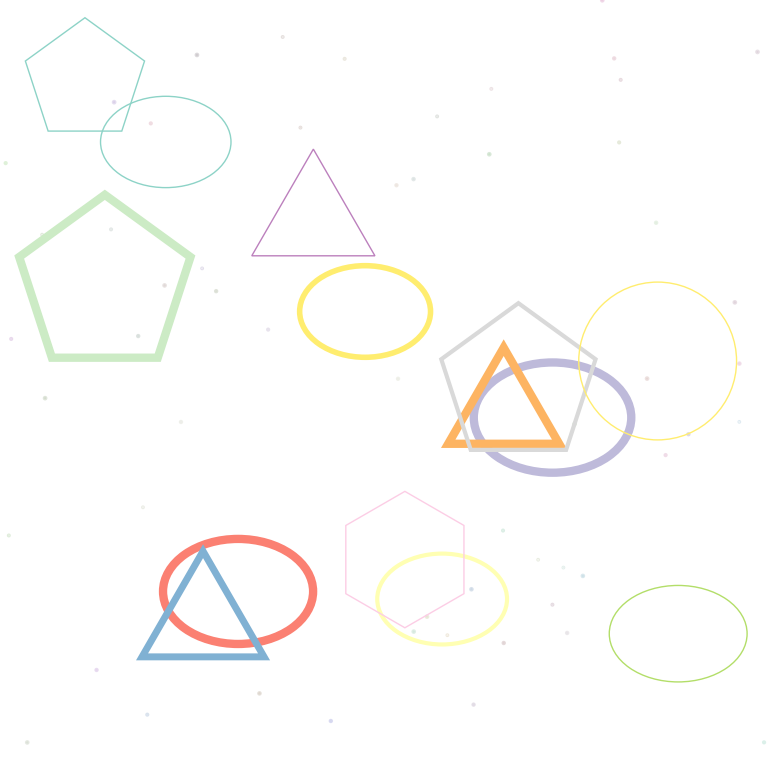[{"shape": "pentagon", "thickness": 0.5, "radius": 0.41, "center": [0.11, 0.896]}, {"shape": "oval", "thickness": 0.5, "radius": 0.42, "center": [0.215, 0.816]}, {"shape": "oval", "thickness": 1.5, "radius": 0.42, "center": [0.574, 0.222]}, {"shape": "oval", "thickness": 3, "radius": 0.51, "center": [0.718, 0.458]}, {"shape": "oval", "thickness": 3, "radius": 0.49, "center": [0.309, 0.232]}, {"shape": "triangle", "thickness": 2.5, "radius": 0.46, "center": [0.264, 0.193]}, {"shape": "triangle", "thickness": 3, "radius": 0.42, "center": [0.654, 0.465]}, {"shape": "oval", "thickness": 0.5, "radius": 0.45, "center": [0.881, 0.177]}, {"shape": "hexagon", "thickness": 0.5, "radius": 0.44, "center": [0.526, 0.273]}, {"shape": "pentagon", "thickness": 1.5, "radius": 0.53, "center": [0.673, 0.501]}, {"shape": "triangle", "thickness": 0.5, "radius": 0.46, "center": [0.407, 0.714]}, {"shape": "pentagon", "thickness": 3, "radius": 0.58, "center": [0.136, 0.63]}, {"shape": "circle", "thickness": 0.5, "radius": 0.51, "center": [0.854, 0.531]}, {"shape": "oval", "thickness": 2, "radius": 0.42, "center": [0.474, 0.595]}]